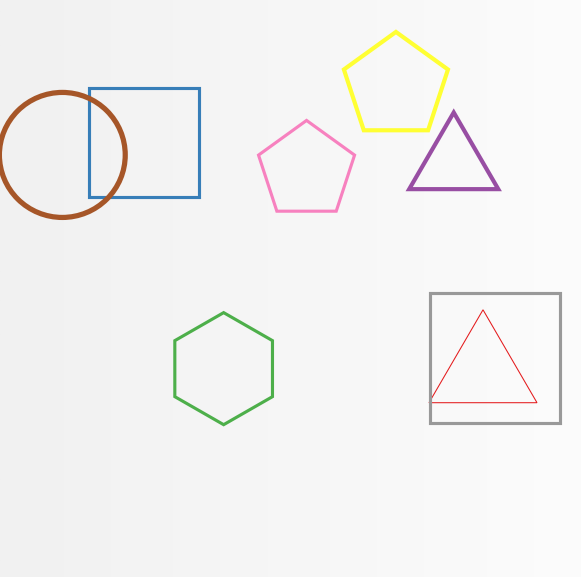[{"shape": "triangle", "thickness": 0.5, "radius": 0.54, "center": [0.831, 0.355]}, {"shape": "square", "thickness": 1.5, "radius": 0.47, "center": [0.247, 0.752]}, {"shape": "hexagon", "thickness": 1.5, "radius": 0.48, "center": [0.385, 0.361]}, {"shape": "triangle", "thickness": 2, "radius": 0.44, "center": [0.781, 0.716]}, {"shape": "pentagon", "thickness": 2, "radius": 0.47, "center": [0.681, 0.85]}, {"shape": "circle", "thickness": 2.5, "radius": 0.54, "center": [0.107, 0.731]}, {"shape": "pentagon", "thickness": 1.5, "radius": 0.43, "center": [0.527, 0.704]}, {"shape": "square", "thickness": 1.5, "radius": 0.56, "center": [0.852, 0.38]}]